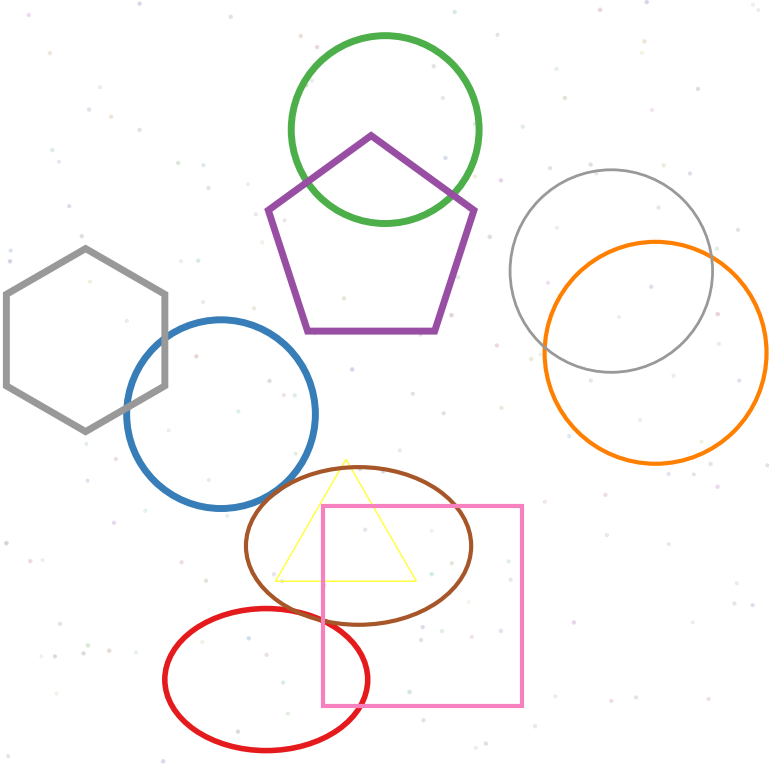[{"shape": "oval", "thickness": 2, "radius": 0.66, "center": [0.346, 0.117]}, {"shape": "circle", "thickness": 2.5, "radius": 0.61, "center": [0.287, 0.462]}, {"shape": "circle", "thickness": 2.5, "radius": 0.61, "center": [0.5, 0.832]}, {"shape": "pentagon", "thickness": 2.5, "radius": 0.7, "center": [0.482, 0.684]}, {"shape": "circle", "thickness": 1.5, "radius": 0.72, "center": [0.851, 0.542]}, {"shape": "triangle", "thickness": 0.5, "radius": 0.53, "center": [0.449, 0.298]}, {"shape": "oval", "thickness": 1.5, "radius": 0.73, "center": [0.466, 0.291]}, {"shape": "square", "thickness": 1.5, "radius": 0.65, "center": [0.549, 0.213]}, {"shape": "hexagon", "thickness": 2.5, "radius": 0.59, "center": [0.111, 0.558]}, {"shape": "circle", "thickness": 1, "radius": 0.66, "center": [0.794, 0.648]}]